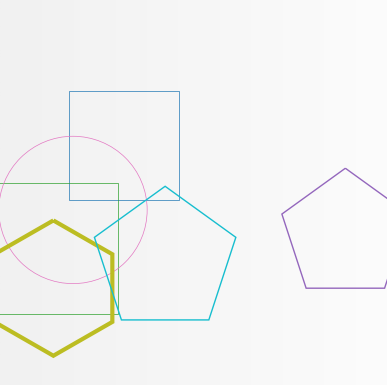[{"shape": "square", "thickness": 0.5, "radius": 0.71, "center": [0.32, 0.622]}, {"shape": "square", "thickness": 0.5, "radius": 0.85, "center": [0.134, 0.354]}, {"shape": "pentagon", "thickness": 1, "radius": 0.86, "center": [0.891, 0.391]}, {"shape": "circle", "thickness": 0.5, "radius": 0.96, "center": [0.188, 0.455]}, {"shape": "hexagon", "thickness": 3, "radius": 0.88, "center": [0.138, 0.252]}, {"shape": "pentagon", "thickness": 1, "radius": 0.96, "center": [0.426, 0.324]}]